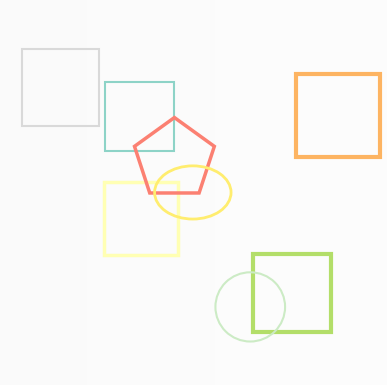[{"shape": "square", "thickness": 1.5, "radius": 0.45, "center": [0.36, 0.696]}, {"shape": "square", "thickness": 2.5, "radius": 0.47, "center": [0.364, 0.432]}, {"shape": "pentagon", "thickness": 2.5, "radius": 0.54, "center": [0.45, 0.586]}, {"shape": "square", "thickness": 3, "radius": 0.54, "center": [0.873, 0.7]}, {"shape": "square", "thickness": 3, "radius": 0.5, "center": [0.753, 0.239]}, {"shape": "square", "thickness": 1.5, "radius": 0.5, "center": [0.156, 0.774]}, {"shape": "circle", "thickness": 1.5, "radius": 0.45, "center": [0.646, 0.203]}, {"shape": "oval", "thickness": 2, "radius": 0.49, "center": [0.498, 0.5]}]